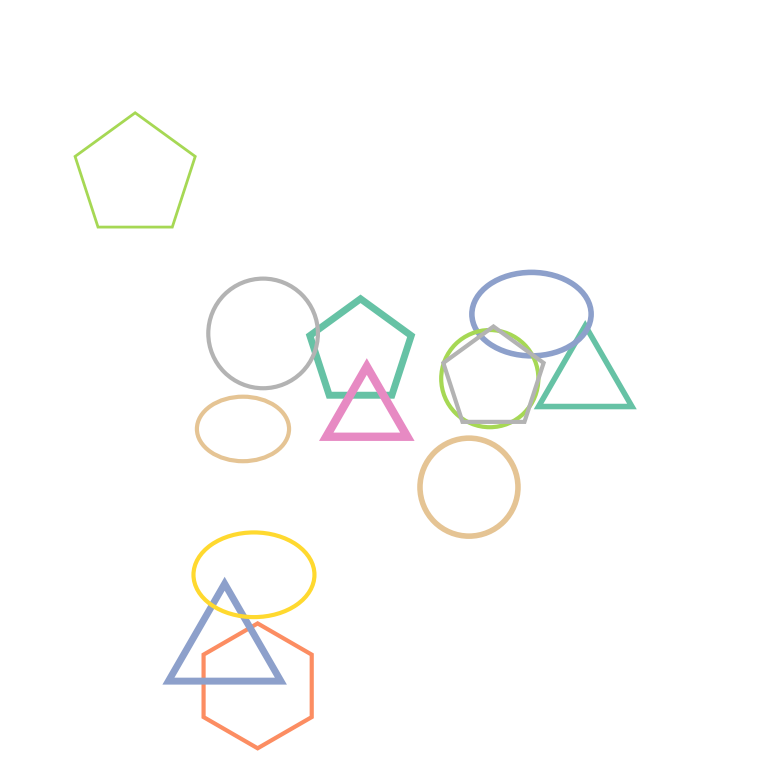[{"shape": "pentagon", "thickness": 2.5, "radius": 0.35, "center": [0.468, 0.543]}, {"shape": "triangle", "thickness": 2, "radius": 0.35, "center": [0.76, 0.507]}, {"shape": "hexagon", "thickness": 1.5, "radius": 0.41, "center": [0.335, 0.109]}, {"shape": "oval", "thickness": 2, "radius": 0.39, "center": [0.69, 0.592]}, {"shape": "triangle", "thickness": 2.5, "radius": 0.42, "center": [0.292, 0.158]}, {"shape": "triangle", "thickness": 3, "radius": 0.3, "center": [0.476, 0.463]}, {"shape": "pentagon", "thickness": 1, "radius": 0.41, "center": [0.176, 0.771]}, {"shape": "circle", "thickness": 1.5, "radius": 0.32, "center": [0.636, 0.508]}, {"shape": "oval", "thickness": 1.5, "radius": 0.39, "center": [0.33, 0.254]}, {"shape": "circle", "thickness": 2, "radius": 0.32, "center": [0.609, 0.367]}, {"shape": "oval", "thickness": 1.5, "radius": 0.3, "center": [0.316, 0.443]}, {"shape": "pentagon", "thickness": 1.5, "radius": 0.34, "center": [0.641, 0.507]}, {"shape": "circle", "thickness": 1.5, "radius": 0.36, "center": [0.342, 0.567]}]